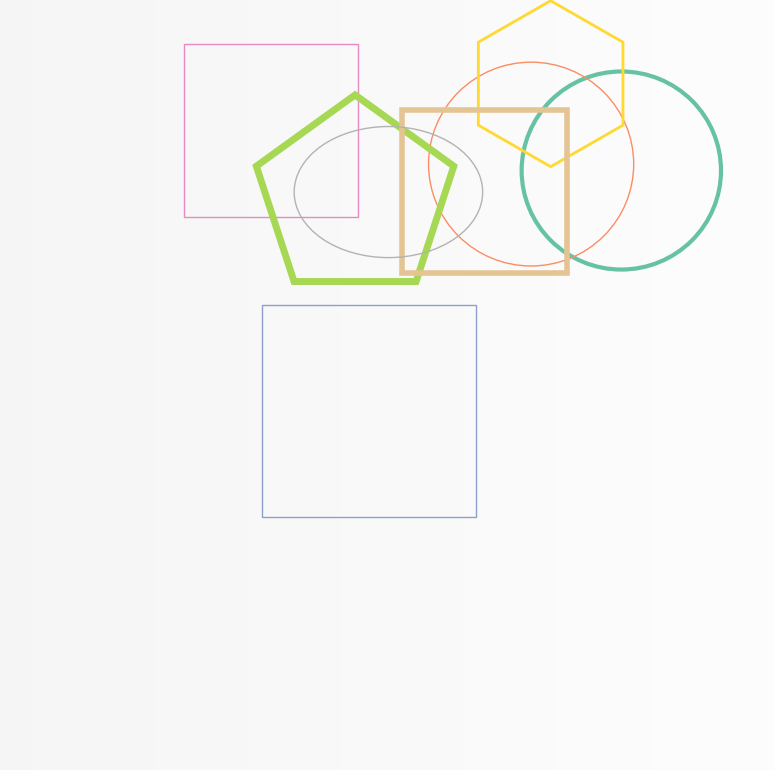[{"shape": "circle", "thickness": 1.5, "radius": 0.64, "center": [0.802, 0.779]}, {"shape": "circle", "thickness": 0.5, "radius": 0.66, "center": [0.685, 0.787]}, {"shape": "square", "thickness": 0.5, "radius": 0.69, "center": [0.476, 0.466]}, {"shape": "square", "thickness": 0.5, "radius": 0.56, "center": [0.35, 0.83]}, {"shape": "pentagon", "thickness": 2.5, "radius": 0.67, "center": [0.458, 0.743]}, {"shape": "hexagon", "thickness": 1, "radius": 0.54, "center": [0.711, 0.891]}, {"shape": "square", "thickness": 2, "radius": 0.53, "center": [0.625, 0.751]}, {"shape": "oval", "thickness": 0.5, "radius": 0.61, "center": [0.501, 0.751]}]